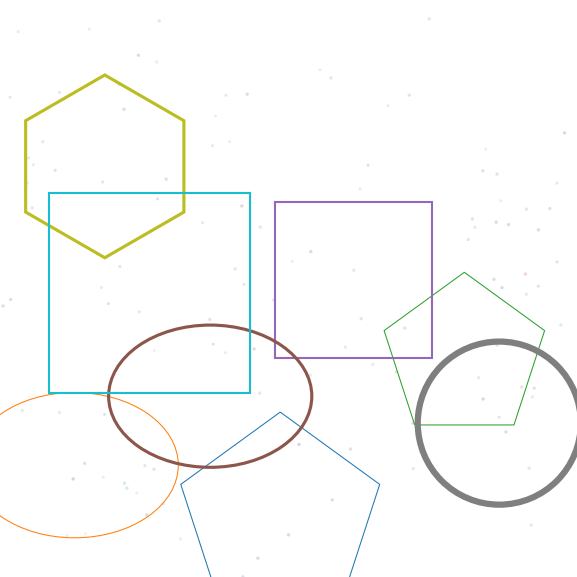[{"shape": "pentagon", "thickness": 0.5, "radius": 0.91, "center": [0.485, 0.104]}, {"shape": "oval", "thickness": 0.5, "radius": 0.9, "center": [0.129, 0.194]}, {"shape": "pentagon", "thickness": 0.5, "radius": 0.73, "center": [0.804, 0.382]}, {"shape": "square", "thickness": 1, "radius": 0.68, "center": [0.612, 0.514]}, {"shape": "oval", "thickness": 1.5, "radius": 0.88, "center": [0.364, 0.313]}, {"shape": "circle", "thickness": 3, "radius": 0.71, "center": [0.865, 0.266]}, {"shape": "hexagon", "thickness": 1.5, "radius": 0.79, "center": [0.181, 0.711]}, {"shape": "square", "thickness": 1, "radius": 0.87, "center": [0.259, 0.492]}]